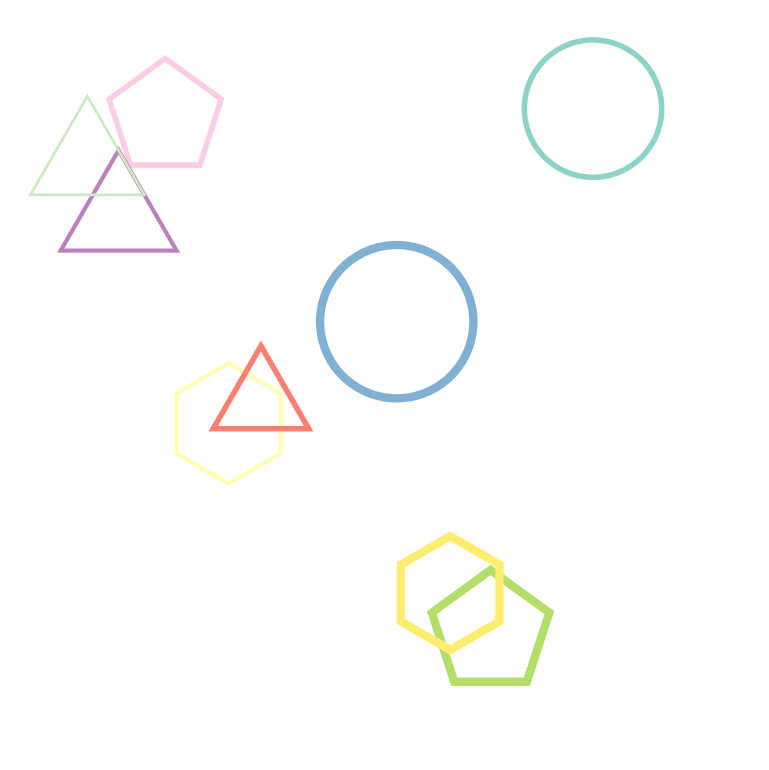[{"shape": "circle", "thickness": 2, "radius": 0.45, "center": [0.77, 0.859]}, {"shape": "hexagon", "thickness": 1.5, "radius": 0.39, "center": [0.297, 0.45]}, {"shape": "triangle", "thickness": 2, "radius": 0.36, "center": [0.339, 0.479]}, {"shape": "circle", "thickness": 3, "radius": 0.5, "center": [0.515, 0.582]}, {"shape": "pentagon", "thickness": 3, "radius": 0.4, "center": [0.637, 0.18]}, {"shape": "pentagon", "thickness": 2, "radius": 0.38, "center": [0.215, 0.848]}, {"shape": "triangle", "thickness": 1.5, "radius": 0.43, "center": [0.154, 0.718]}, {"shape": "triangle", "thickness": 1, "radius": 0.43, "center": [0.113, 0.79]}, {"shape": "hexagon", "thickness": 3, "radius": 0.37, "center": [0.585, 0.23]}]